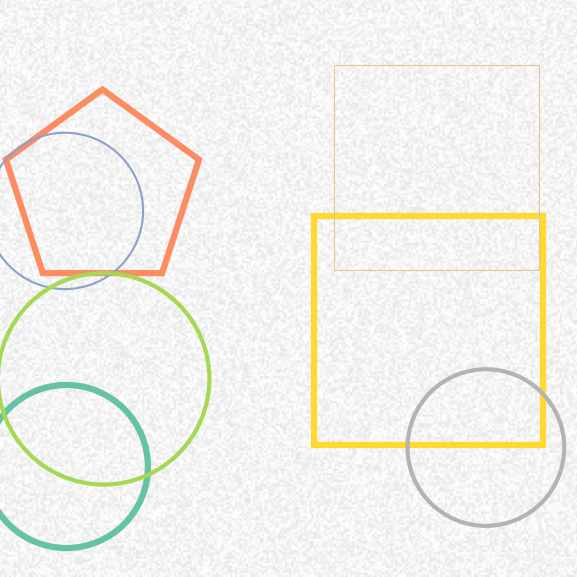[{"shape": "circle", "thickness": 3, "radius": 0.71, "center": [0.115, 0.191]}, {"shape": "pentagon", "thickness": 3, "radius": 0.88, "center": [0.177, 0.668]}, {"shape": "circle", "thickness": 1, "radius": 0.68, "center": [0.112, 0.634]}, {"shape": "circle", "thickness": 2, "radius": 0.92, "center": [0.179, 0.343]}, {"shape": "square", "thickness": 3, "radius": 0.99, "center": [0.742, 0.427]}, {"shape": "square", "thickness": 0.5, "radius": 0.89, "center": [0.755, 0.709]}, {"shape": "circle", "thickness": 2, "radius": 0.68, "center": [0.841, 0.224]}]